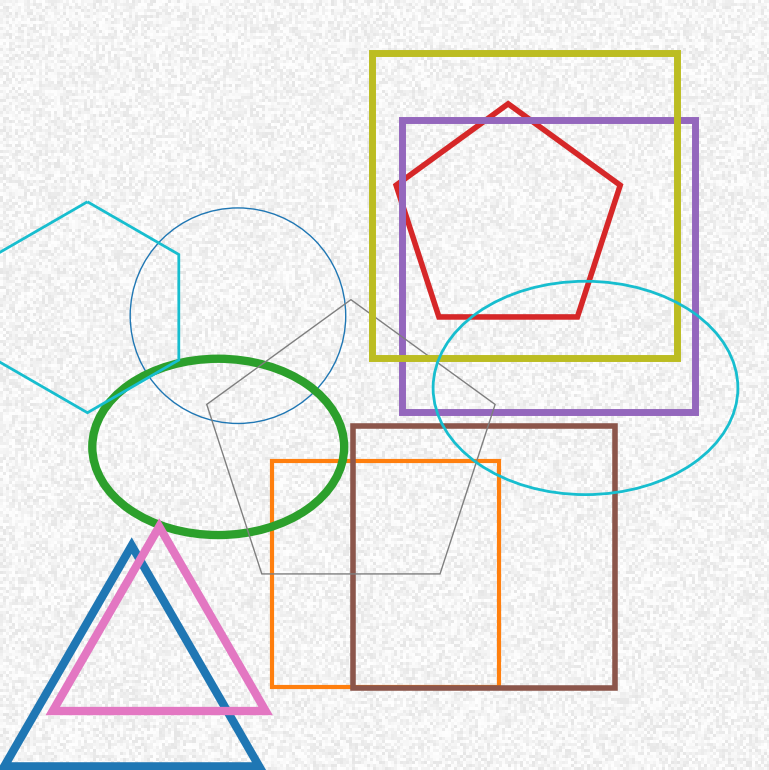[{"shape": "circle", "thickness": 0.5, "radius": 0.7, "center": [0.309, 0.59]}, {"shape": "triangle", "thickness": 3, "radius": 0.96, "center": [0.171, 0.1]}, {"shape": "square", "thickness": 1.5, "radius": 0.74, "center": [0.5, 0.255]}, {"shape": "oval", "thickness": 3, "radius": 0.82, "center": [0.283, 0.42]}, {"shape": "pentagon", "thickness": 2, "radius": 0.77, "center": [0.66, 0.712]}, {"shape": "square", "thickness": 2.5, "radius": 0.95, "center": [0.712, 0.655]}, {"shape": "square", "thickness": 2, "radius": 0.85, "center": [0.628, 0.276]}, {"shape": "triangle", "thickness": 3, "radius": 0.8, "center": [0.207, 0.156]}, {"shape": "pentagon", "thickness": 0.5, "radius": 0.98, "center": [0.456, 0.414]}, {"shape": "square", "thickness": 2.5, "radius": 0.99, "center": [0.681, 0.733]}, {"shape": "hexagon", "thickness": 1, "radius": 0.68, "center": [0.114, 0.601]}, {"shape": "oval", "thickness": 1, "radius": 0.99, "center": [0.76, 0.496]}]